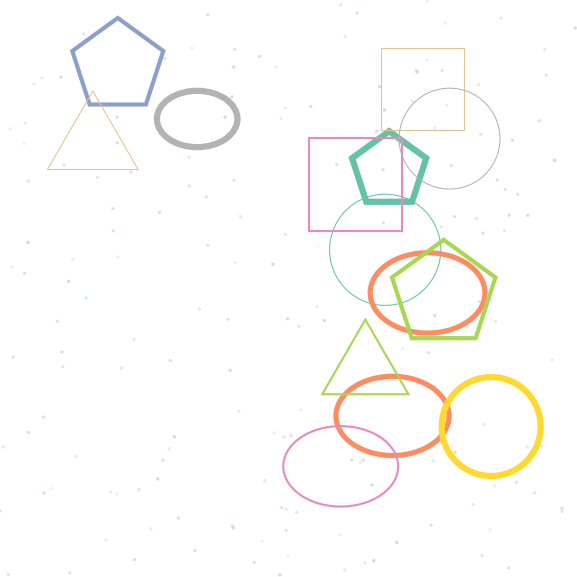[{"shape": "circle", "thickness": 0.5, "radius": 0.48, "center": [0.667, 0.567]}, {"shape": "pentagon", "thickness": 3, "radius": 0.34, "center": [0.674, 0.704]}, {"shape": "oval", "thickness": 2.5, "radius": 0.5, "center": [0.74, 0.492]}, {"shape": "oval", "thickness": 2.5, "radius": 0.49, "center": [0.68, 0.279]}, {"shape": "pentagon", "thickness": 2, "radius": 0.41, "center": [0.204, 0.885]}, {"shape": "oval", "thickness": 1, "radius": 0.5, "center": [0.59, 0.192]}, {"shape": "square", "thickness": 1, "radius": 0.4, "center": [0.616, 0.68]}, {"shape": "triangle", "thickness": 1, "radius": 0.43, "center": [0.633, 0.36]}, {"shape": "pentagon", "thickness": 2, "radius": 0.47, "center": [0.768, 0.49]}, {"shape": "circle", "thickness": 3, "radius": 0.43, "center": [0.851, 0.261]}, {"shape": "square", "thickness": 0.5, "radius": 0.36, "center": [0.732, 0.845]}, {"shape": "triangle", "thickness": 0.5, "radius": 0.45, "center": [0.161, 0.751]}, {"shape": "circle", "thickness": 0.5, "radius": 0.44, "center": [0.778, 0.759]}, {"shape": "oval", "thickness": 3, "radius": 0.35, "center": [0.341, 0.793]}]